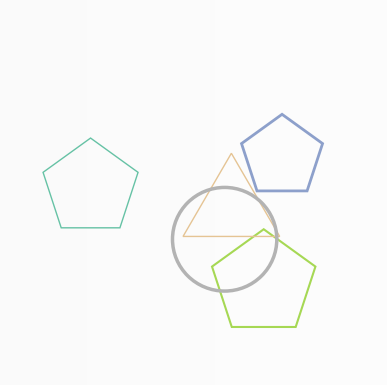[{"shape": "pentagon", "thickness": 1, "radius": 0.64, "center": [0.234, 0.513]}, {"shape": "pentagon", "thickness": 2, "radius": 0.55, "center": [0.728, 0.593]}, {"shape": "pentagon", "thickness": 1.5, "radius": 0.7, "center": [0.681, 0.264]}, {"shape": "triangle", "thickness": 1, "radius": 0.72, "center": [0.597, 0.458]}, {"shape": "circle", "thickness": 2.5, "radius": 0.67, "center": [0.58, 0.379]}]